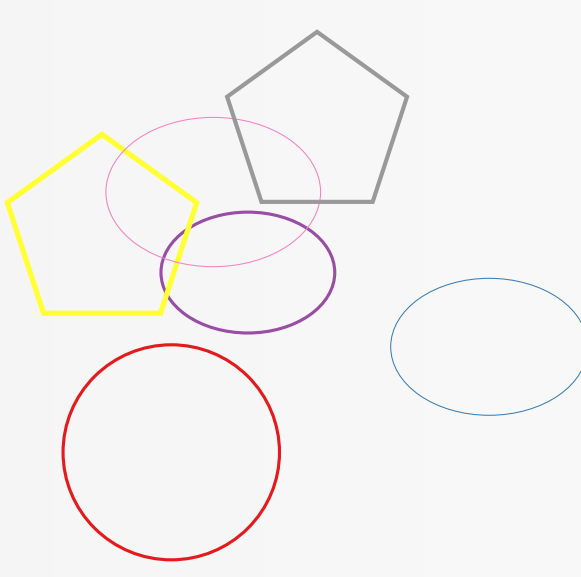[{"shape": "circle", "thickness": 1.5, "radius": 0.93, "center": [0.295, 0.216]}, {"shape": "oval", "thickness": 0.5, "radius": 0.85, "center": [0.842, 0.399]}, {"shape": "oval", "thickness": 1.5, "radius": 0.75, "center": [0.426, 0.527]}, {"shape": "pentagon", "thickness": 2.5, "radius": 0.86, "center": [0.176, 0.595]}, {"shape": "oval", "thickness": 0.5, "radius": 0.92, "center": [0.367, 0.667]}, {"shape": "pentagon", "thickness": 2, "radius": 0.81, "center": [0.546, 0.781]}]